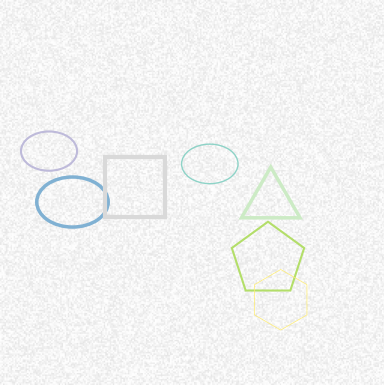[{"shape": "oval", "thickness": 1, "radius": 0.37, "center": [0.545, 0.574]}, {"shape": "oval", "thickness": 1.5, "radius": 0.36, "center": [0.127, 0.607]}, {"shape": "oval", "thickness": 2.5, "radius": 0.46, "center": [0.188, 0.475]}, {"shape": "pentagon", "thickness": 1.5, "radius": 0.49, "center": [0.696, 0.325]}, {"shape": "square", "thickness": 3, "radius": 0.39, "center": [0.351, 0.513]}, {"shape": "triangle", "thickness": 2.5, "radius": 0.44, "center": [0.703, 0.478]}, {"shape": "hexagon", "thickness": 0.5, "radius": 0.39, "center": [0.729, 0.221]}]